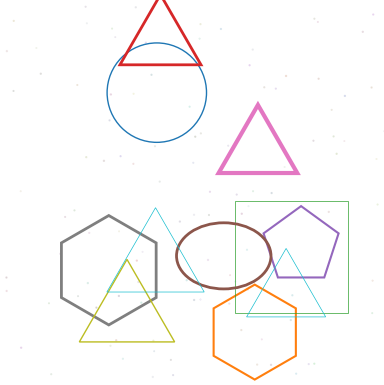[{"shape": "circle", "thickness": 1, "radius": 0.65, "center": [0.407, 0.759]}, {"shape": "hexagon", "thickness": 1.5, "radius": 0.62, "center": [0.662, 0.137]}, {"shape": "square", "thickness": 0.5, "radius": 0.73, "center": [0.757, 0.333]}, {"shape": "triangle", "thickness": 2, "radius": 0.61, "center": [0.417, 0.892]}, {"shape": "pentagon", "thickness": 1.5, "radius": 0.51, "center": [0.782, 0.362]}, {"shape": "oval", "thickness": 2, "radius": 0.61, "center": [0.581, 0.335]}, {"shape": "triangle", "thickness": 3, "radius": 0.59, "center": [0.67, 0.61]}, {"shape": "hexagon", "thickness": 2, "radius": 0.71, "center": [0.283, 0.298]}, {"shape": "triangle", "thickness": 1, "radius": 0.71, "center": [0.33, 0.183]}, {"shape": "triangle", "thickness": 0.5, "radius": 0.59, "center": [0.743, 0.236]}, {"shape": "triangle", "thickness": 0.5, "radius": 0.73, "center": [0.404, 0.315]}]